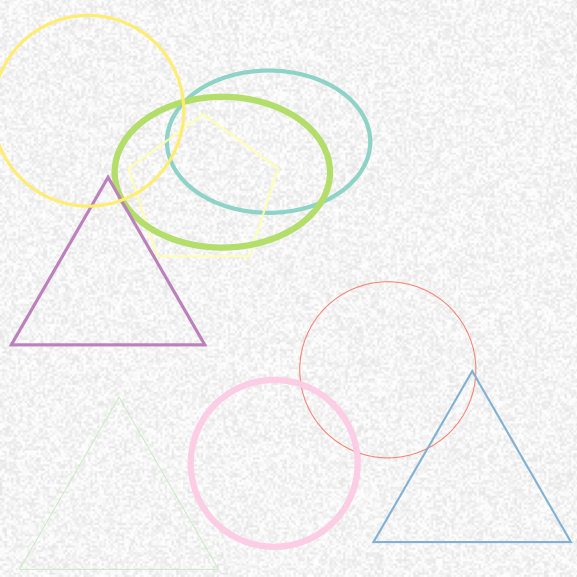[{"shape": "oval", "thickness": 2, "radius": 0.88, "center": [0.465, 0.754]}, {"shape": "pentagon", "thickness": 1, "radius": 0.68, "center": [0.352, 0.665]}, {"shape": "circle", "thickness": 0.5, "radius": 0.76, "center": [0.671, 0.359]}, {"shape": "triangle", "thickness": 1, "radius": 0.99, "center": [0.818, 0.159]}, {"shape": "oval", "thickness": 3, "radius": 0.93, "center": [0.385, 0.701]}, {"shape": "circle", "thickness": 3, "radius": 0.72, "center": [0.475, 0.197]}, {"shape": "triangle", "thickness": 1.5, "radius": 0.97, "center": [0.187, 0.499]}, {"shape": "triangle", "thickness": 0.5, "radius": 0.99, "center": [0.206, 0.113]}, {"shape": "circle", "thickness": 1.5, "radius": 0.83, "center": [0.153, 0.807]}]